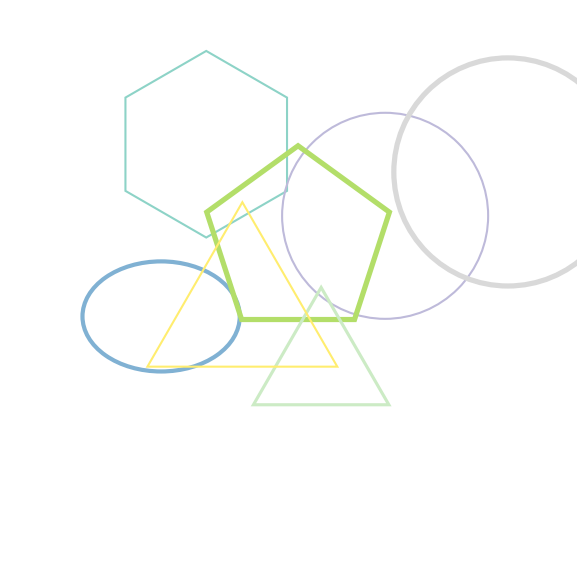[{"shape": "hexagon", "thickness": 1, "radius": 0.81, "center": [0.357, 0.749]}, {"shape": "circle", "thickness": 1, "radius": 0.89, "center": [0.667, 0.625]}, {"shape": "oval", "thickness": 2, "radius": 0.68, "center": [0.279, 0.451]}, {"shape": "pentagon", "thickness": 2.5, "radius": 0.83, "center": [0.516, 0.58]}, {"shape": "circle", "thickness": 2.5, "radius": 0.99, "center": [0.879, 0.701]}, {"shape": "triangle", "thickness": 1.5, "radius": 0.68, "center": [0.556, 0.366]}, {"shape": "triangle", "thickness": 1, "radius": 0.95, "center": [0.42, 0.459]}]